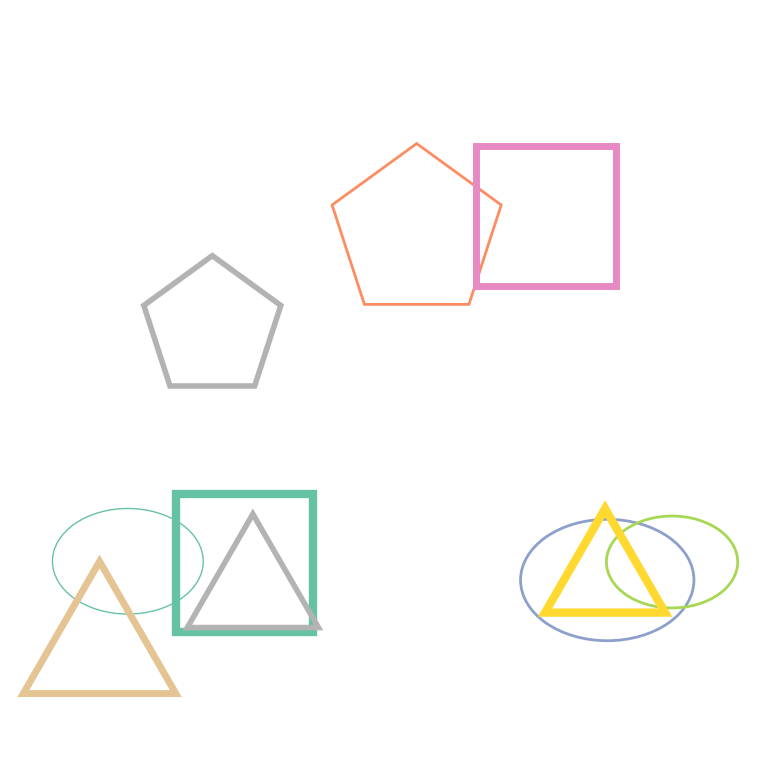[{"shape": "square", "thickness": 3, "radius": 0.45, "center": [0.318, 0.269]}, {"shape": "oval", "thickness": 0.5, "radius": 0.49, "center": [0.166, 0.271]}, {"shape": "pentagon", "thickness": 1, "radius": 0.58, "center": [0.541, 0.698]}, {"shape": "oval", "thickness": 1, "radius": 0.56, "center": [0.789, 0.247]}, {"shape": "square", "thickness": 2.5, "radius": 0.46, "center": [0.709, 0.719]}, {"shape": "oval", "thickness": 1, "radius": 0.43, "center": [0.873, 0.27]}, {"shape": "triangle", "thickness": 3, "radius": 0.45, "center": [0.786, 0.249]}, {"shape": "triangle", "thickness": 2.5, "radius": 0.57, "center": [0.129, 0.156]}, {"shape": "triangle", "thickness": 2, "radius": 0.49, "center": [0.328, 0.234]}, {"shape": "pentagon", "thickness": 2, "radius": 0.47, "center": [0.276, 0.574]}]